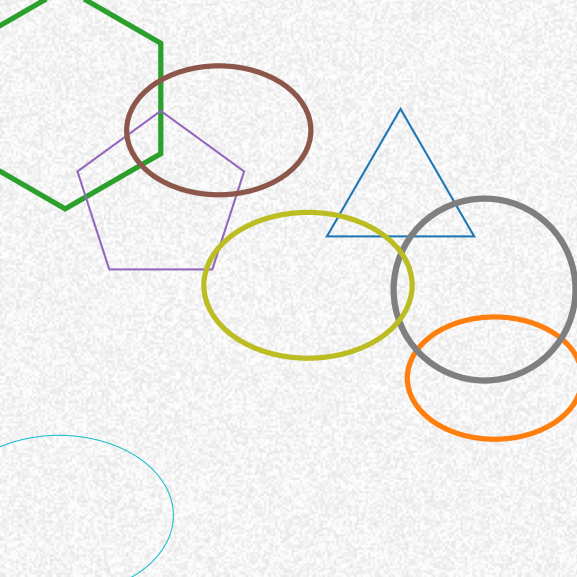[{"shape": "triangle", "thickness": 1, "radius": 0.74, "center": [0.694, 0.663]}, {"shape": "oval", "thickness": 2.5, "radius": 0.76, "center": [0.857, 0.344]}, {"shape": "hexagon", "thickness": 2.5, "radius": 0.96, "center": [0.113, 0.829]}, {"shape": "pentagon", "thickness": 1, "radius": 0.76, "center": [0.278, 0.655]}, {"shape": "oval", "thickness": 2.5, "radius": 0.8, "center": [0.379, 0.773]}, {"shape": "circle", "thickness": 3, "radius": 0.79, "center": [0.839, 0.498]}, {"shape": "oval", "thickness": 2.5, "radius": 0.9, "center": [0.533, 0.505]}, {"shape": "oval", "thickness": 0.5, "radius": 0.99, "center": [0.102, 0.107]}]